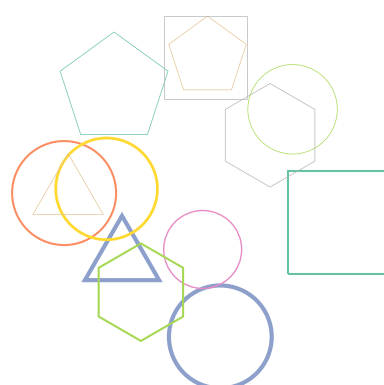[{"shape": "square", "thickness": 1.5, "radius": 0.67, "center": [0.882, 0.421]}, {"shape": "pentagon", "thickness": 0.5, "radius": 0.74, "center": [0.296, 0.77]}, {"shape": "circle", "thickness": 1.5, "radius": 0.68, "center": [0.167, 0.499]}, {"shape": "triangle", "thickness": 3, "radius": 0.56, "center": [0.317, 0.328]}, {"shape": "circle", "thickness": 3, "radius": 0.67, "center": [0.572, 0.125]}, {"shape": "circle", "thickness": 1, "radius": 0.51, "center": [0.526, 0.352]}, {"shape": "hexagon", "thickness": 1.5, "radius": 0.63, "center": [0.366, 0.241]}, {"shape": "circle", "thickness": 0.5, "radius": 0.58, "center": [0.76, 0.716]}, {"shape": "circle", "thickness": 2, "radius": 0.66, "center": [0.277, 0.509]}, {"shape": "triangle", "thickness": 0.5, "radius": 0.53, "center": [0.177, 0.496]}, {"shape": "pentagon", "thickness": 0.5, "radius": 0.53, "center": [0.539, 0.852]}, {"shape": "square", "thickness": 0.5, "radius": 0.54, "center": [0.533, 0.85]}, {"shape": "hexagon", "thickness": 0.5, "radius": 0.67, "center": [0.702, 0.649]}]